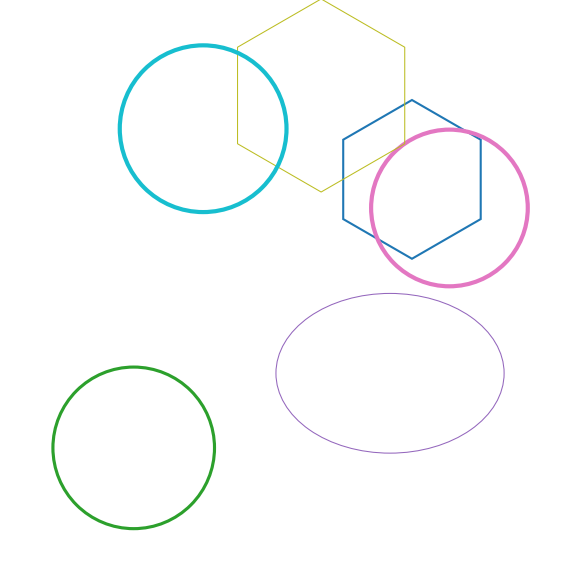[{"shape": "hexagon", "thickness": 1, "radius": 0.69, "center": [0.713, 0.689]}, {"shape": "circle", "thickness": 1.5, "radius": 0.7, "center": [0.232, 0.224]}, {"shape": "oval", "thickness": 0.5, "radius": 0.99, "center": [0.675, 0.353]}, {"shape": "circle", "thickness": 2, "radius": 0.68, "center": [0.778, 0.639]}, {"shape": "hexagon", "thickness": 0.5, "radius": 0.84, "center": [0.556, 0.834]}, {"shape": "circle", "thickness": 2, "radius": 0.72, "center": [0.352, 0.776]}]